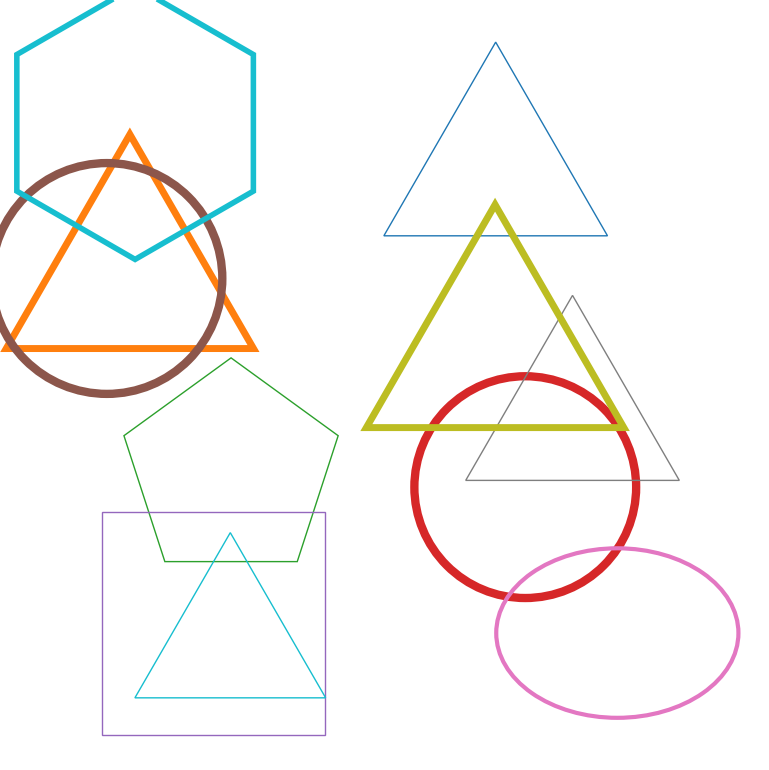[{"shape": "triangle", "thickness": 0.5, "radius": 0.84, "center": [0.644, 0.778]}, {"shape": "triangle", "thickness": 2.5, "radius": 0.93, "center": [0.169, 0.64]}, {"shape": "pentagon", "thickness": 0.5, "radius": 0.73, "center": [0.3, 0.389]}, {"shape": "circle", "thickness": 3, "radius": 0.72, "center": [0.682, 0.367]}, {"shape": "square", "thickness": 0.5, "radius": 0.72, "center": [0.277, 0.19]}, {"shape": "circle", "thickness": 3, "radius": 0.75, "center": [0.139, 0.638]}, {"shape": "oval", "thickness": 1.5, "radius": 0.79, "center": [0.802, 0.178]}, {"shape": "triangle", "thickness": 0.5, "radius": 0.8, "center": [0.744, 0.456]}, {"shape": "triangle", "thickness": 2.5, "radius": 0.97, "center": [0.643, 0.541]}, {"shape": "triangle", "thickness": 0.5, "radius": 0.72, "center": [0.299, 0.165]}, {"shape": "hexagon", "thickness": 2, "radius": 0.89, "center": [0.175, 0.84]}]